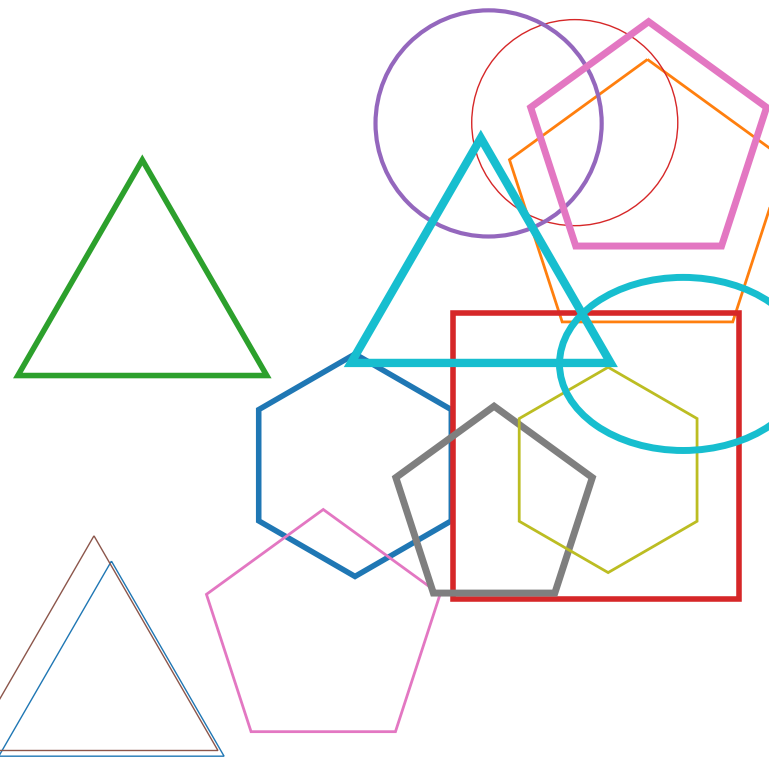[{"shape": "hexagon", "thickness": 2, "radius": 0.72, "center": [0.461, 0.396]}, {"shape": "triangle", "thickness": 0.5, "radius": 0.84, "center": [0.145, 0.102]}, {"shape": "pentagon", "thickness": 1, "radius": 0.94, "center": [0.841, 0.734]}, {"shape": "triangle", "thickness": 2, "radius": 0.93, "center": [0.185, 0.606]}, {"shape": "square", "thickness": 2, "radius": 0.93, "center": [0.774, 0.408]}, {"shape": "circle", "thickness": 0.5, "radius": 0.67, "center": [0.746, 0.841]}, {"shape": "circle", "thickness": 1.5, "radius": 0.73, "center": [0.635, 0.84]}, {"shape": "triangle", "thickness": 0.5, "radius": 0.93, "center": [0.122, 0.118]}, {"shape": "pentagon", "thickness": 1, "radius": 0.8, "center": [0.42, 0.179]}, {"shape": "pentagon", "thickness": 2.5, "radius": 0.81, "center": [0.842, 0.811]}, {"shape": "pentagon", "thickness": 2.5, "radius": 0.67, "center": [0.642, 0.338]}, {"shape": "hexagon", "thickness": 1, "radius": 0.67, "center": [0.79, 0.39]}, {"shape": "triangle", "thickness": 3, "radius": 0.97, "center": [0.624, 0.626]}, {"shape": "oval", "thickness": 2.5, "radius": 0.8, "center": [0.887, 0.527]}]